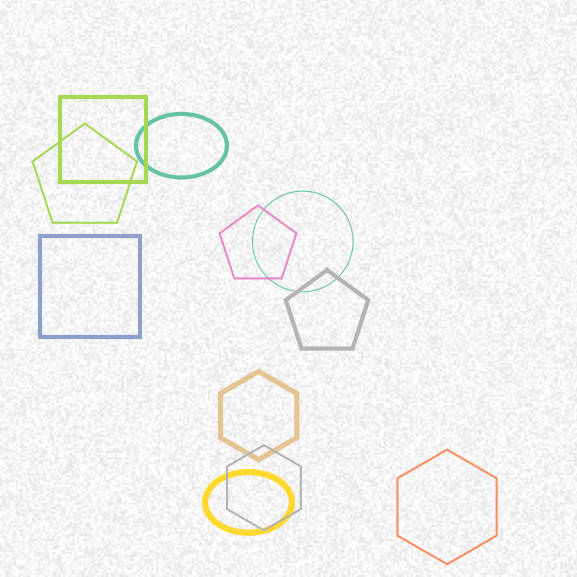[{"shape": "oval", "thickness": 2, "radius": 0.39, "center": [0.314, 0.747]}, {"shape": "circle", "thickness": 0.5, "radius": 0.44, "center": [0.524, 0.581]}, {"shape": "hexagon", "thickness": 1, "radius": 0.5, "center": [0.774, 0.121]}, {"shape": "square", "thickness": 2, "radius": 0.44, "center": [0.156, 0.503]}, {"shape": "pentagon", "thickness": 1, "radius": 0.35, "center": [0.447, 0.574]}, {"shape": "square", "thickness": 2, "radius": 0.37, "center": [0.178, 0.757]}, {"shape": "pentagon", "thickness": 1, "radius": 0.47, "center": [0.147, 0.69]}, {"shape": "oval", "thickness": 3, "radius": 0.38, "center": [0.43, 0.129]}, {"shape": "hexagon", "thickness": 2.5, "radius": 0.38, "center": [0.448, 0.28]}, {"shape": "hexagon", "thickness": 1, "radius": 0.37, "center": [0.457, 0.155]}, {"shape": "pentagon", "thickness": 2, "radius": 0.38, "center": [0.566, 0.456]}]